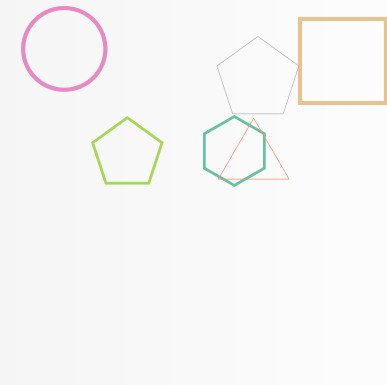[{"shape": "hexagon", "thickness": 2, "radius": 0.45, "center": [0.605, 0.608]}, {"shape": "triangle", "thickness": 0.5, "radius": 0.53, "center": [0.655, 0.587]}, {"shape": "circle", "thickness": 3, "radius": 0.53, "center": [0.166, 0.873]}, {"shape": "pentagon", "thickness": 2, "radius": 0.47, "center": [0.329, 0.6]}, {"shape": "square", "thickness": 3, "radius": 0.55, "center": [0.885, 0.842]}, {"shape": "pentagon", "thickness": 0.5, "radius": 0.56, "center": [0.665, 0.794]}]